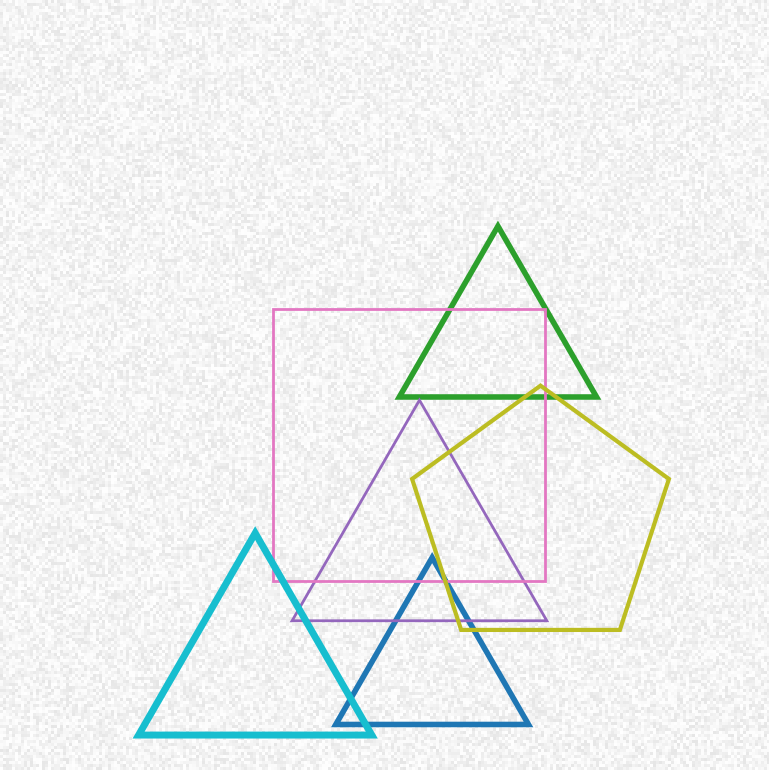[{"shape": "triangle", "thickness": 2, "radius": 0.72, "center": [0.561, 0.131]}, {"shape": "triangle", "thickness": 2, "radius": 0.74, "center": [0.647, 0.558]}, {"shape": "triangle", "thickness": 1, "radius": 0.95, "center": [0.545, 0.289]}, {"shape": "square", "thickness": 1, "radius": 0.88, "center": [0.531, 0.422]}, {"shape": "pentagon", "thickness": 1.5, "radius": 0.88, "center": [0.702, 0.324]}, {"shape": "triangle", "thickness": 2.5, "radius": 0.87, "center": [0.331, 0.133]}]